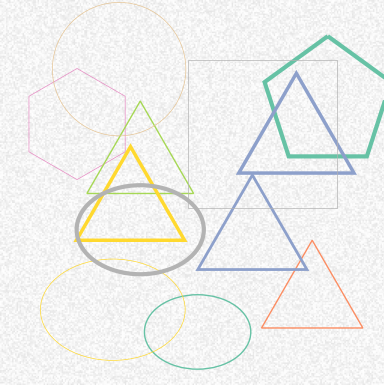[{"shape": "pentagon", "thickness": 3, "radius": 0.86, "center": [0.851, 0.733]}, {"shape": "oval", "thickness": 1, "radius": 0.69, "center": [0.513, 0.138]}, {"shape": "triangle", "thickness": 1, "radius": 0.76, "center": [0.811, 0.224]}, {"shape": "triangle", "thickness": 2, "radius": 0.82, "center": [0.656, 0.382]}, {"shape": "triangle", "thickness": 2.5, "radius": 0.86, "center": [0.77, 0.637]}, {"shape": "hexagon", "thickness": 0.5, "radius": 0.72, "center": [0.2, 0.678]}, {"shape": "triangle", "thickness": 1, "radius": 0.8, "center": [0.364, 0.577]}, {"shape": "triangle", "thickness": 2.5, "radius": 0.81, "center": [0.339, 0.457]}, {"shape": "oval", "thickness": 0.5, "radius": 0.94, "center": [0.293, 0.196]}, {"shape": "circle", "thickness": 0.5, "radius": 0.87, "center": [0.309, 0.82]}, {"shape": "oval", "thickness": 3, "radius": 0.83, "center": [0.364, 0.403]}, {"shape": "square", "thickness": 0.5, "radius": 0.96, "center": [0.681, 0.653]}]